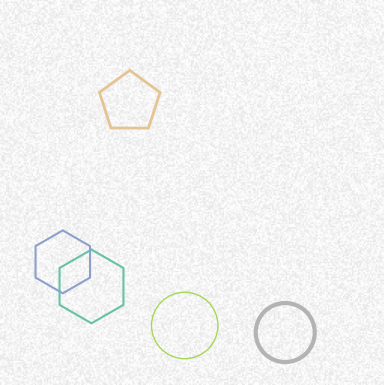[{"shape": "hexagon", "thickness": 1.5, "radius": 0.48, "center": [0.238, 0.256]}, {"shape": "hexagon", "thickness": 1.5, "radius": 0.41, "center": [0.163, 0.32]}, {"shape": "circle", "thickness": 1, "radius": 0.43, "center": [0.48, 0.155]}, {"shape": "pentagon", "thickness": 2, "radius": 0.41, "center": [0.337, 0.734]}, {"shape": "circle", "thickness": 3, "radius": 0.38, "center": [0.741, 0.136]}]